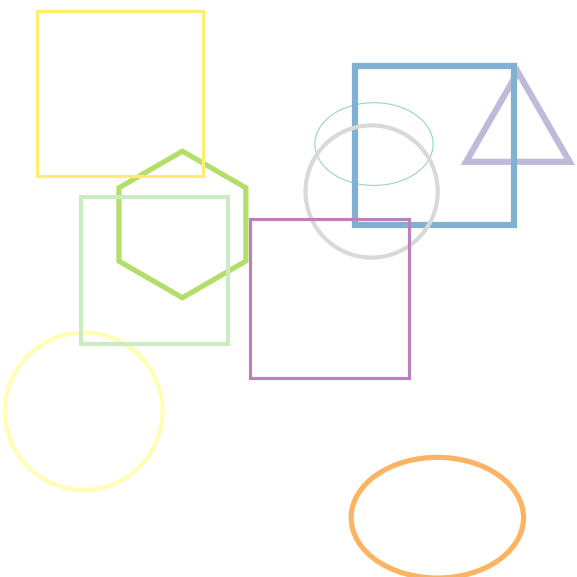[{"shape": "oval", "thickness": 0.5, "radius": 0.51, "center": [0.648, 0.75]}, {"shape": "circle", "thickness": 2, "radius": 0.68, "center": [0.145, 0.287]}, {"shape": "triangle", "thickness": 3, "radius": 0.52, "center": [0.897, 0.771]}, {"shape": "square", "thickness": 3, "radius": 0.69, "center": [0.752, 0.747]}, {"shape": "oval", "thickness": 2.5, "radius": 0.75, "center": [0.757, 0.103]}, {"shape": "hexagon", "thickness": 2.5, "radius": 0.63, "center": [0.316, 0.61]}, {"shape": "circle", "thickness": 2, "radius": 0.57, "center": [0.644, 0.668]}, {"shape": "square", "thickness": 1.5, "radius": 0.69, "center": [0.571, 0.482]}, {"shape": "square", "thickness": 2, "radius": 0.64, "center": [0.268, 0.53]}, {"shape": "square", "thickness": 1.5, "radius": 0.72, "center": [0.208, 0.837]}]